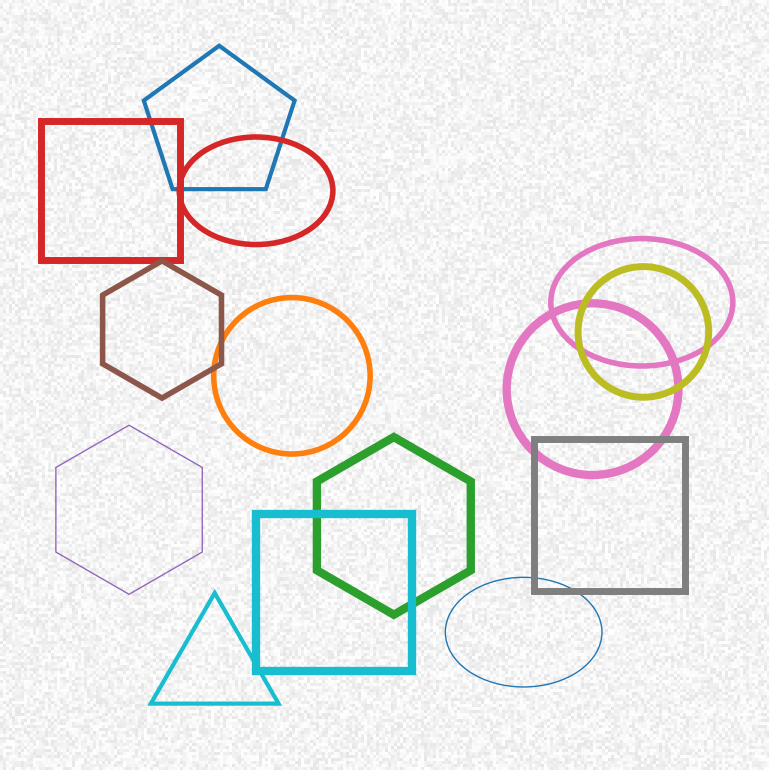[{"shape": "pentagon", "thickness": 1.5, "radius": 0.51, "center": [0.285, 0.838]}, {"shape": "oval", "thickness": 0.5, "radius": 0.51, "center": [0.68, 0.179]}, {"shape": "circle", "thickness": 2, "radius": 0.51, "center": [0.379, 0.512]}, {"shape": "hexagon", "thickness": 3, "radius": 0.58, "center": [0.511, 0.317]}, {"shape": "oval", "thickness": 2, "radius": 0.5, "center": [0.333, 0.752]}, {"shape": "square", "thickness": 2.5, "radius": 0.45, "center": [0.144, 0.753]}, {"shape": "hexagon", "thickness": 0.5, "radius": 0.55, "center": [0.168, 0.338]}, {"shape": "hexagon", "thickness": 2, "radius": 0.45, "center": [0.21, 0.572]}, {"shape": "circle", "thickness": 3, "radius": 0.56, "center": [0.77, 0.495]}, {"shape": "oval", "thickness": 2, "radius": 0.59, "center": [0.834, 0.607]}, {"shape": "square", "thickness": 2.5, "radius": 0.49, "center": [0.791, 0.331]}, {"shape": "circle", "thickness": 2.5, "radius": 0.42, "center": [0.836, 0.569]}, {"shape": "triangle", "thickness": 1.5, "radius": 0.48, "center": [0.279, 0.134]}, {"shape": "square", "thickness": 3, "radius": 0.51, "center": [0.434, 0.231]}]